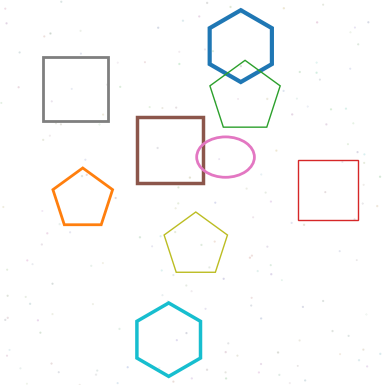[{"shape": "hexagon", "thickness": 3, "radius": 0.47, "center": [0.625, 0.88]}, {"shape": "pentagon", "thickness": 2, "radius": 0.41, "center": [0.215, 0.482]}, {"shape": "pentagon", "thickness": 1, "radius": 0.48, "center": [0.637, 0.747]}, {"shape": "square", "thickness": 1, "radius": 0.39, "center": [0.852, 0.507]}, {"shape": "square", "thickness": 2.5, "radius": 0.43, "center": [0.442, 0.61]}, {"shape": "oval", "thickness": 2, "radius": 0.37, "center": [0.586, 0.592]}, {"shape": "square", "thickness": 2, "radius": 0.42, "center": [0.196, 0.768]}, {"shape": "pentagon", "thickness": 1, "radius": 0.43, "center": [0.509, 0.363]}, {"shape": "hexagon", "thickness": 2.5, "radius": 0.48, "center": [0.438, 0.118]}]